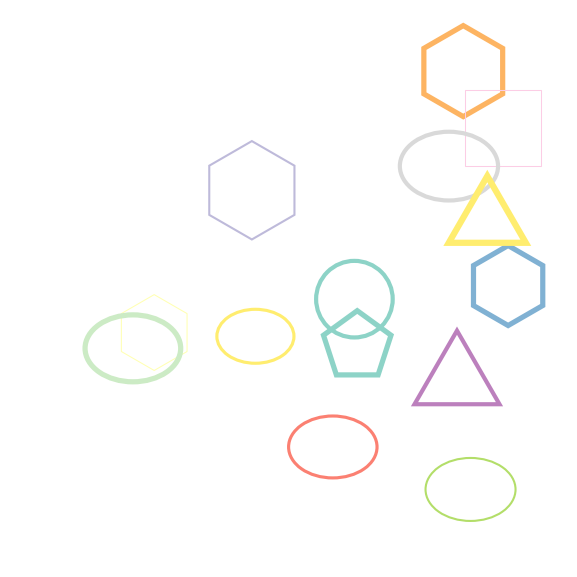[{"shape": "circle", "thickness": 2, "radius": 0.33, "center": [0.614, 0.481]}, {"shape": "pentagon", "thickness": 2.5, "radius": 0.31, "center": [0.619, 0.4]}, {"shape": "hexagon", "thickness": 0.5, "radius": 0.33, "center": [0.267, 0.423]}, {"shape": "hexagon", "thickness": 1, "radius": 0.43, "center": [0.436, 0.67]}, {"shape": "oval", "thickness": 1.5, "radius": 0.38, "center": [0.576, 0.225]}, {"shape": "hexagon", "thickness": 2.5, "radius": 0.35, "center": [0.88, 0.505]}, {"shape": "hexagon", "thickness": 2.5, "radius": 0.39, "center": [0.802, 0.876]}, {"shape": "oval", "thickness": 1, "radius": 0.39, "center": [0.815, 0.152]}, {"shape": "square", "thickness": 0.5, "radius": 0.33, "center": [0.871, 0.777]}, {"shape": "oval", "thickness": 2, "radius": 0.43, "center": [0.777, 0.711]}, {"shape": "triangle", "thickness": 2, "radius": 0.42, "center": [0.791, 0.342]}, {"shape": "oval", "thickness": 2.5, "radius": 0.41, "center": [0.23, 0.396]}, {"shape": "triangle", "thickness": 3, "radius": 0.39, "center": [0.844, 0.617]}, {"shape": "oval", "thickness": 1.5, "radius": 0.33, "center": [0.442, 0.417]}]